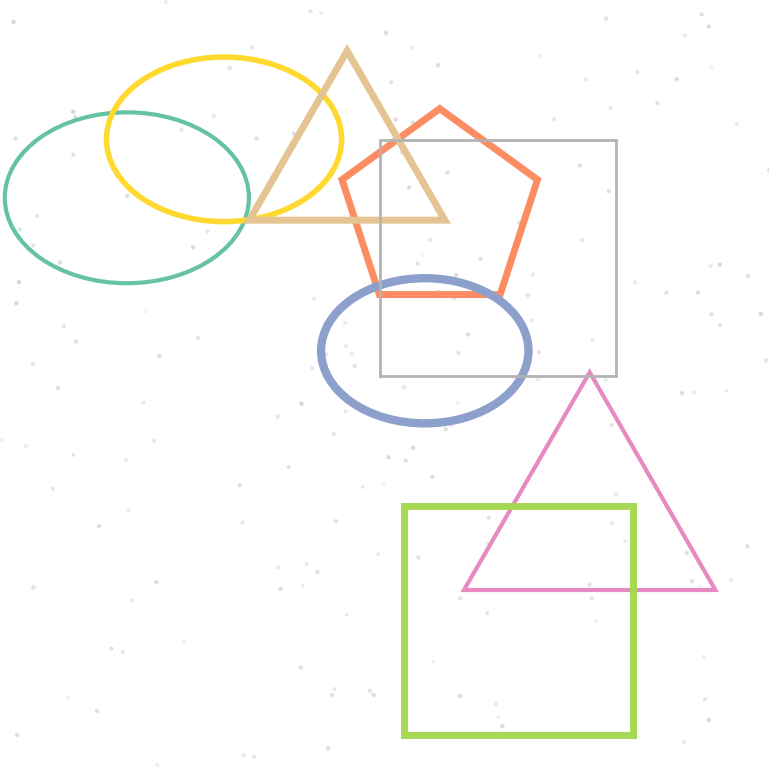[{"shape": "oval", "thickness": 1.5, "radius": 0.79, "center": [0.165, 0.743]}, {"shape": "pentagon", "thickness": 2.5, "radius": 0.67, "center": [0.571, 0.725]}, {"shape": "oval", "thickness": 3, "radius": 0.67, "center": [0.552, 0.544]}, {"shape": "triangle", "thickness": 1.5, "radius": 0.94, "center": [0.766, 0.328]}, {"shape": "square", "thickness": 2.5, "radius": 0.74, "center": [0.674, 0.194]}, {"shape": "oval", "thickness": 2, "radius": 0.76, "center": [0.291, 0.819]}, {"shape": "triangle", "thickness": 2.5, "radius": 0.73, "center": [0.451, 0.787]}, {"shape": "square", "thickness": 1, "radius": 0.76, "center": [0.647, 0.665]}]